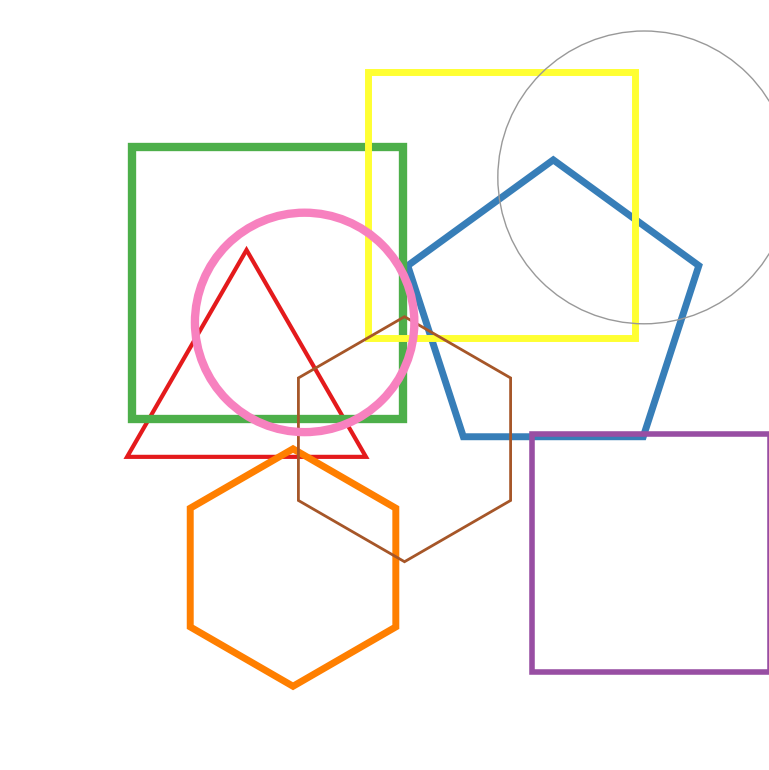[{"shape": "triangle", "thickness": 1.5, "radius": 0.9, "center": [0.32, 0.496]}, {"shape": "pentagon", "thickness": 2.5, "radius": 0.99, "center": [0.719, 0.594]}, {"shape": "square", "thickness": 3, "radius": 0.88, "center": [0.347, 0.633]}, {"shape": "square", "thickness": 2, "radius": 0.77, "center": [0.845, 0.282]}, {"shape": "hexagon", "thickness": 2.5, "radius": 0.77, "center": [0.381, 0.263]}, {"shape": "square", "thickness": 2.5, "radius": 0.87, "center": [0.651, 0.734]}, {"shape": "hexagon", "thickness": 1, "radius": 0.8, "center": [0.525, 0.43]}, {"shape": "circle", "thickness": 3, "radius": 0.71, "center": [0.396, 0.581]}, {"shape": "circle", "thickness": 0.5, "radius": 0.95, "center": [0.837, 0.77]}]